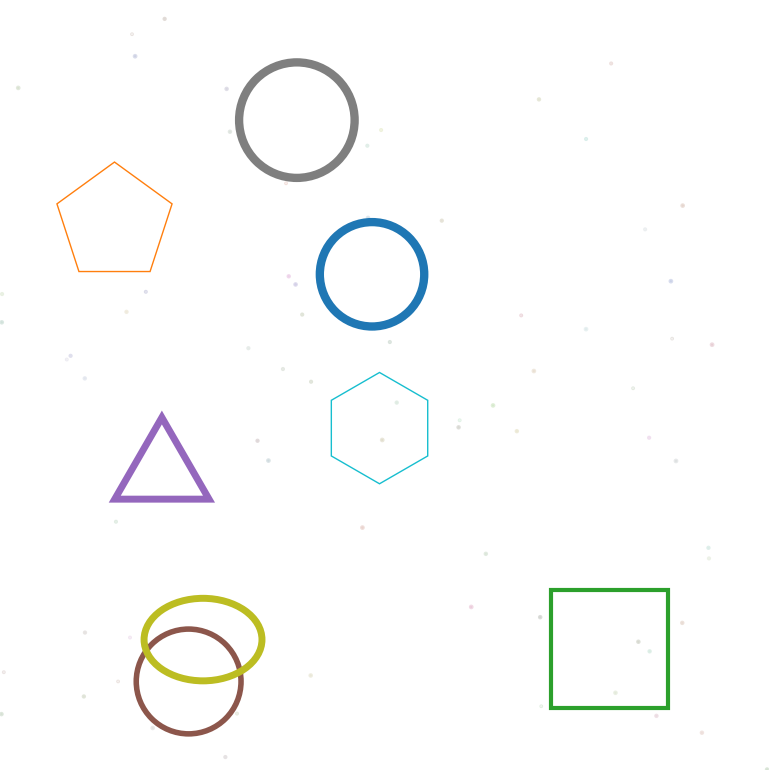[{"shape": "circle", "thickness": 3, "radius": 0.34, "center": [0.483, 0.644]}, {"shape": "pentagon", "thickness": 0.5, "radius": 0.39, "center": [0.149, 0.711]}, {"shape": "square", "thickness": 1.5, "radius": 0.38, "center": [0.791, 0.157]}, {"shape": "triangle", "thickness": 2.5, "radius": 0.35, "center": [0.21, 0.387]}, {"shape": "circle", "thickness": 2, "radius": 0.34, "center": [0.245, 0.115]}, {"shape": "circle", "thickness": 3, "radius": 0.38, "center": [0.386, 0.844]}, {"shape": "oval", "thickness": 2.5, "radius": 0.38, "center": [0.264, 0.169]}, {"shape": "hexagon", "thickness": 0.5, "radius": 0.36, "center": [0.493, 0.444]}]